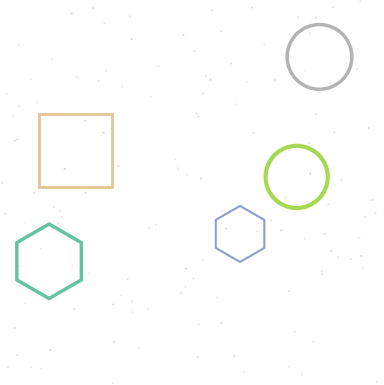[{"shape": "hexagon", "thickness": 2.5, "radius": 0.48, "center": [0.127, 0.321]}, {"shape": "hexagon", "thickness": 1.5, "radius": 0.36, "center": [0.623, 0.392]}, {"shape": "circle", "thickness": 3, "radius": 0.4, "center": [0.771, 0.54]}, {"shape": "square", "thickness": 2, "radius": 0.47, "center": [0.197, 0.609]}, {"shape": "circle", "thickness": 2.5, "radius": 0.42, "center": [0.83, 0.852]}]